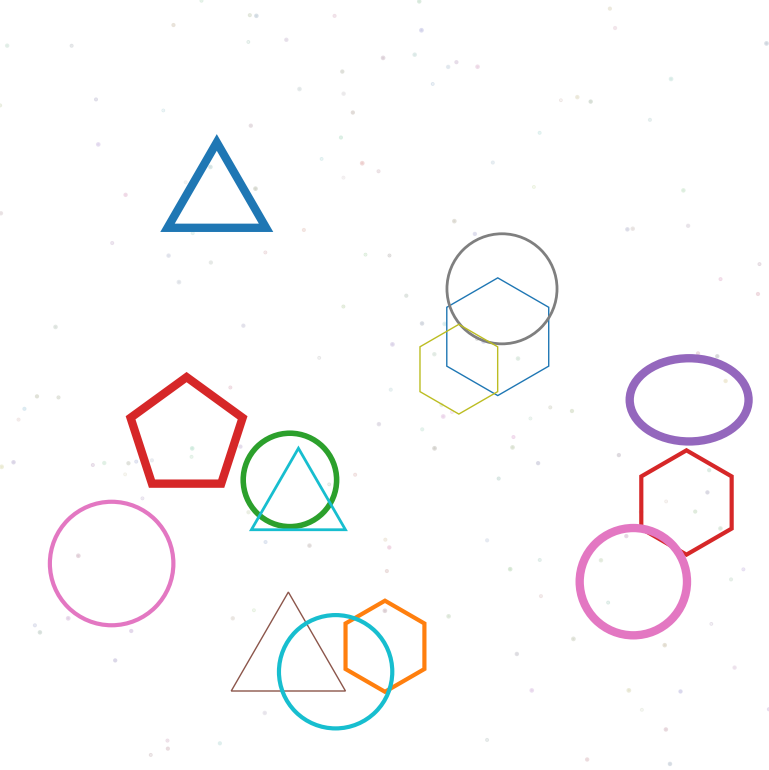[{"shape": "hexagon", "thickness": 0.5, "radius": 0.38, "center": [0.646, 0.563]}, {"shape": "triangle", "thickness": 3, "radius": 0.37, "center": [0.282, 0.741]}, {"shape": "hexagon", "thickness": 1.5, "radius": 0.3, "center": [0.5, 0.161]}, {"shape": "circle", "thickness": 2, "radius": 0.3, "center": [0.377, 0.377]}, {"shape": "hexagon", "thickness": 1.5, "radius": 0.34, "center": [0.892, 0.347]}, {"shape": "pentagon", "thickness": 3, "radius": 0.38, "center": [0.242, 0.434]}, {"shape": "oval", "thickness": 3, "radius": 0.39, "center": [0.895, 0.481]}, {"shape": "triangle", "thickness": 0.5, "radius": 0.43, "center": [0.374, 0.145]}, {"shape": "circle", "thickness": 3, "radius": 0.35, "center": [0.823, 0.245]}, {"shape": "circle", "thickness": 1.5, "radius": 0.4, "center": [0.145, 0.268]}, {"shape": "circle", "thickness": 1, "radius": 0.36, "center": [0.652, 0.625]}, {"shape": "hexagon", "thickness": 0.5, "radius": 0.29, "center": [0.596, 0.52]}, {"shape": "triangle", "thickness": 1, "radius": 0.35, "center": [0.388, 0.347]}, {"shape": "circle", "thickness": 1.5, "radius": 0.37, "center": [0.436, 0.128]}]